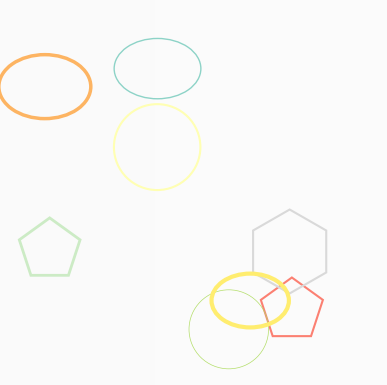[{"shape": "oval", "thickness": 1, "radius": 0.56, "center": [0.406, 0.822]}, {"shape": "circle", "thickness": 1.5, "radius": 0.56, "center": [0.406, 0.618]}, {"shape": "pentagon", "thickness": 1.5, "radius": 0.42, "center": [0.753, 0.195]}, {"shape": "oval", "thickness": 2.5, "radius": 0.59, "center": [0.116, 0.775]}, {"shape": "circle", "thickness": 0.5, "radius": 0.51, "center": [0.59, 0.145]}, {"shape": "hexagon", "thickness": 1.5, "radius": 0.54, "center": [0.748, 0.347]}, {"shape": "pentagon", "thickness": 2, "radius": 0.41, "center": [0.128, 0.352]}, {"shape": "oval", "thickness": 3, "radius": 0.5, "center": [0.646, 0.219]}]